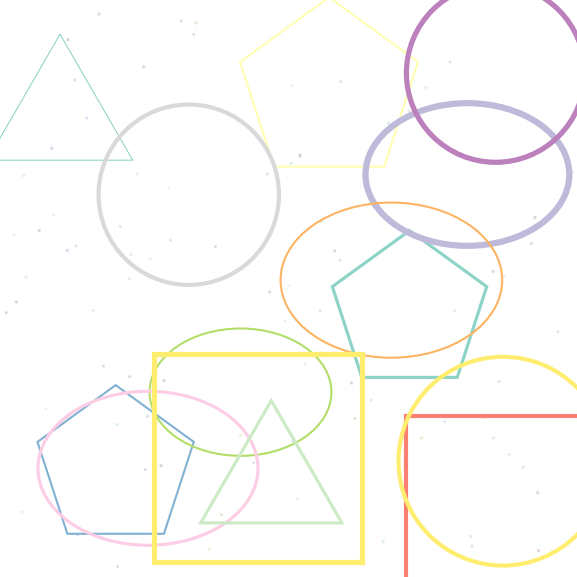[{"shape": "pentagon", "thickness": 1.5, "radius": 0.7, "center": [0.709, 0.459]}, {"shape": "triangle", "thickness": 0.5, "radius": 0.73, "center": [0.104, 0.794]}, {"shape": "pentagon", "thickness": 1, "radius": 0.81, "center": [0.57, 0.842]}, {"shape": "oval", "thickness": 3, "radius": 0.88, "center": [0.809, 0.697]}, {"shape": "square", "thickness": 2, "radius": 0.82, "center": [0.867, 0.115]}, {"shape": "pentagon", "thickness": 1, "radius": 0.71, "center": [0.2, 0.19]}, {"shape": "oval", "thickness": 1, "radius": 0.96, "center": [0.678, 0.514]}, {"shape": "oval", "thickness": 1, "radius": 0.79, "center": [0.416, 0.32]}, {"shape": "oval", "thickness": 1.5, "radius": 0.95, "center": [0.256, 0.188]}, {"shape": "circle", "thickness": 2, "radius": 0.78, "center": [0.327, 0.662]}, {"shape": "circle", "thickness": 2.5, "radius": 0.77, "center": [0.858, 0.873]}, {"shape": "triangle", "thickness": 1.5, "radius": 0.71, "center": [0.47, 0.164]}, {"shape": "circle", "thickness": 2, "radius": 0.9, "center": [0.871, 0.201]}, {"shape": "square", "thickness": 2.5, "radius": 0.9, "center": [0.447, 0.207]}]